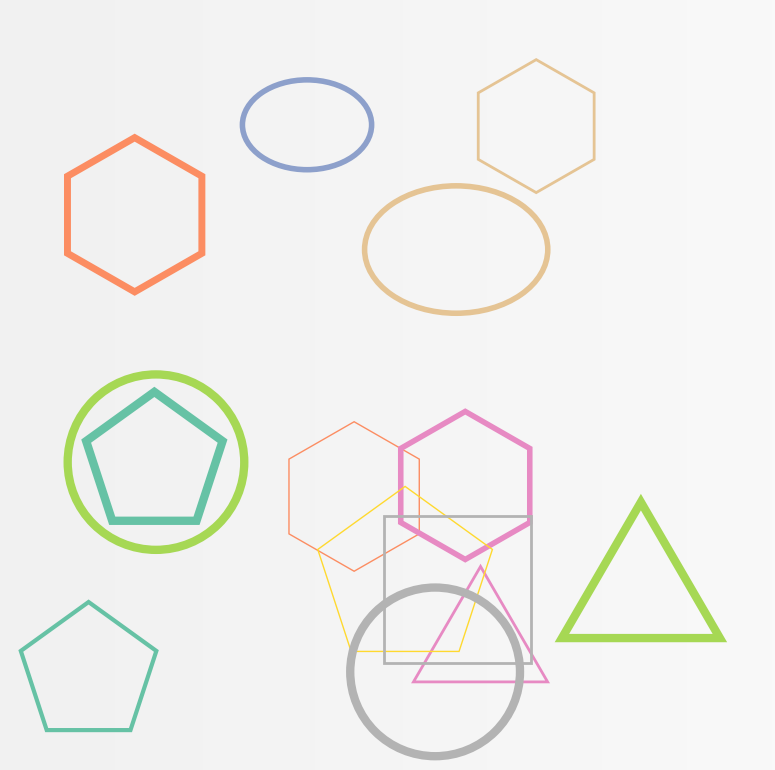[{"shape": "pentagon", "thickness": 1.5, "radius": 0.46, "center": [0.114, 0.126]}, {"shape": "pentagon", "thickness": 3, "radius": 0.46, "center": [0.199, 0.399]}, {"shape": "hexagon", "thickness": 0.5, "radius": 0.49, "center": [0.457, 0.355]}, {"shape": "hexagon", "thickness": 2.5, "radius": 0.5, "center": [0.174, 0.721]}, {"shape": "oval", "thickness": 2, "radius": 0.42, "center": [0.396, 0.838]}, {"shape": "triangle", "thickness": 1, "radius": 0.5, "center": [0.62, 0.164]}, {"shape": "hexagon", "thickness": 2, "radius": 0.48, "center": [0.6, 0.37]}, {"shape": "triangle", "thickness": 3, "radius": 0.59, "center": [0.827, 0.23]}, {"shape": "circle", "thickness": 3, "radius": 0.57, "center": [0.201, 0.4]}, {"shape": "pentagon", "thickness": 0.5, "radius": 0.59, "center": [0.523, 0.25]}, {"shape": "hexagon", "thickness": 1, "radius": 0.43, "center": [0.692, 0.836]}, {"shape": "oval", "thickness": 2, "radius": 0.59, "center": [0.589, 0.676]}, {"shape": "square", "thickness": 1, "radius": 0.48, "center": [0.59, 0.235]}, {"shape": "circle", "thickness": 3, "radius": 0.55, "center": [0.561, 0.127]}]